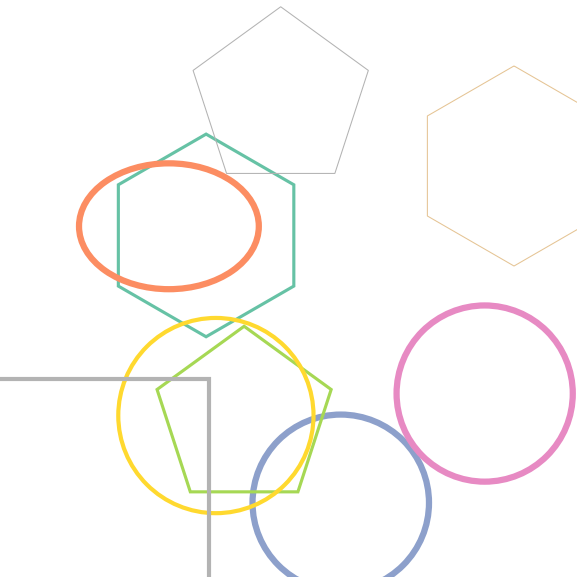[{"shape": "hexagon", "thickness": 1.5, "radius": 0.88, "center": [0.357, 0.591]}, {"shape": "oval", "thickness": 3, "radius": 0.78, "center": [0.292, 0.607]}, {"shape": "circle", "thickness": 3, "radius": 0.76, "center": [0.59, 0.128]}, {"shape": "circle", "thickness": 3, "radius": 0.76, "center": [0.839, 0.318]}, {"shape": "pentagon", "thickness": 1.5, "radius": 0.79, "center": [0.423, 0.276]}, {"shape": "circle", "thickness": 2, "radius": 0.85, "center": [0.374, 0.28]}, {"shape": "hexagon", "thickness": 0.5, "radius": 0.87, "center": [0.89, 0.712]}, {"shape": "square", "thickness": 2, "radius": 0.99, "center": [0.163, 0.144]}, {"shape": "pentagon", "thickness": 0.5, "radius": 0.8, "center": [0.486, 0.828]}]